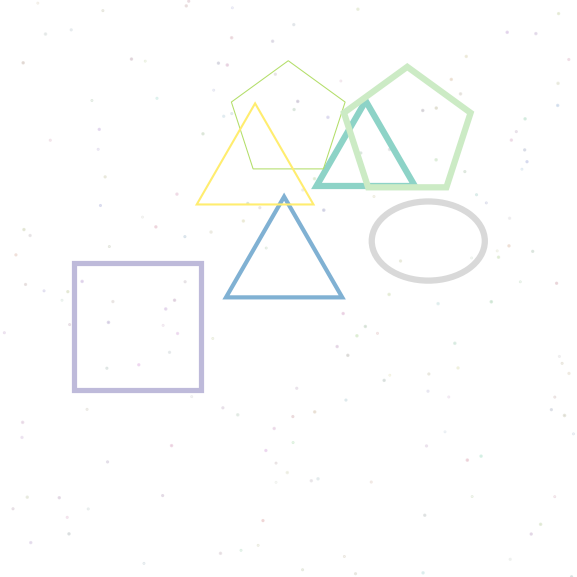[{"shape": "triangle", "thickness": 3, "radius": 0.49, "center": [0.633, 0.726]}, {"shape": "square", "thickness": 2.5, "radius": 0.55, "center": [0.238, 0.433]}, {"shape": "triangle", "thickness": 2, "radius": 0.58, "center": [0.492, 0.542]}, {"shape": "pentagon", "thickness": 0.5, "radius": 0.52, "center": [0.499, 0.79]}, {"shape": "oval", "thickness": 3, "radius": 0.49, "center": [0.742, 0.582]}, {"shape": "pentagon", "thickness": 3, "radius": 0.58, "center": [0.705, 0.768]}, {"shape": "triangle", "thickness": 1, "radius": 0.58, "center": [0.442, 0.703]}]